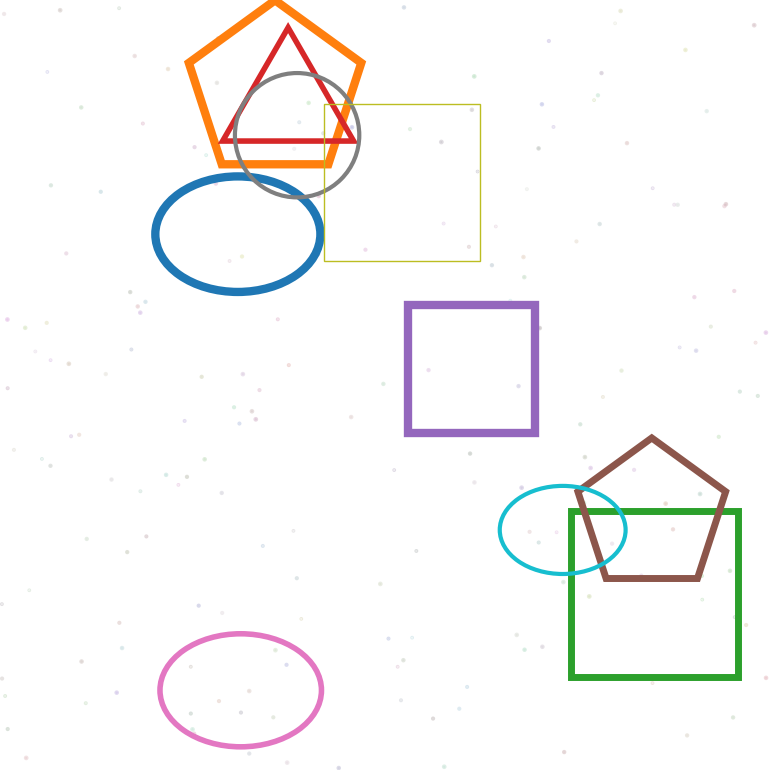[{"shape": "oval", "thickness": 3, "radius": 0.54, "center": [0.309, 0.696]}, {"shape": "pentagon", "thickness": 3, "radius": 0.59, "center": [0.357, 0.882]}, {"shape": "square", "thickness": 2.5, "radius": 0.54, "center": [0.85, 0.228]}, {"shape": "triangle", "thickness": 2, "radius": 0.49, "center": [0.374, 0.866]}, {"shape": "square", "thickness": 3, "radius": 0.41, "center": [0.612, 0.521]}, {"shape": "pentagon", "thickness": 2.5, "radius": 0.5, "center": [0.846, 0.33]}, {"shape": "oval", "thickness": 2, "radius": 0.52, "center": [0.313, 0.104]}, {"shape": "circle", "thickness": 1.5, "radius": 0.4, "center": [0.386, 0.824]}, {"shape": "square", "thickness": 0.5, "radius": 0.51, "center": [0.522, 0.763]}, {"shape": "oval", "thickness": 1.5, "radius": 0.41, "center": [0.731, 0.312]}]